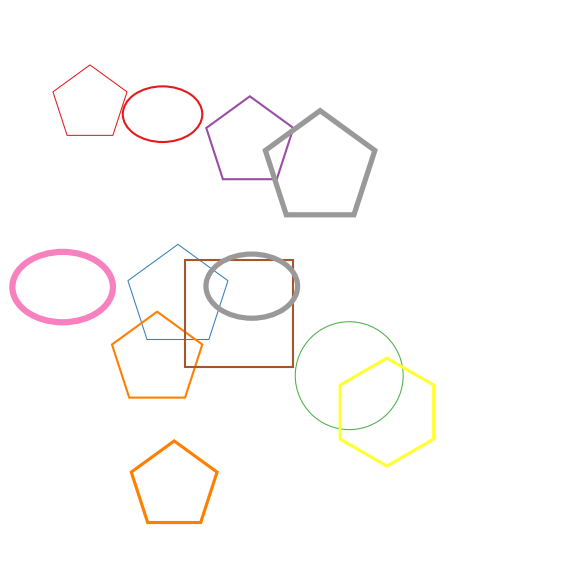[{"shape": "oval", "thickness": 1, "radius": 0.34, "center": [0.281, 0.801]}, {"shape": "pentagon", "thickness": 0.5, "radius": 0.34, "center": [0.156, 0.819]}, {"shape": "pentagon", "thickness": 0.5, "radius": 0.46, "center": [0.308, 0.485]}, {"shape": "circle", "thickness": 0.5, "radius": 0.47, "center": [0.605, 0.349]}, {"shape": "pentagon", "thickness": 1, "radius": 0.4, "center": [0.433, 0.753]}, {"shape": "pentagon", "thickness": 1, "radius": 0.41, "center": [0.272, 0.377]}, {"shape": "pentagon", "thickness": 1.5, "radius": 0.39, "center": [0.302, 0.158]}, {"shape": "hexagon", "thickness": 1.5, "radius": 0.47, "center": [0.67, 0.286]}, {"shape": "square", "thickness": 1, "radius": 0.47, "center": [0.414, 0.456]}, {"shape": "oval", "thickness": 3, "radius": 0.44, "center": [0.108, 0.502]}, {"shape": "oval", "thickness": 2.5, "radius": 0.4, "center": [0.436, 0.504]}, {"shape": "pentagon", "thickness": 2.5, "radius": 0.5, "center": [0.554, 0.708]}]